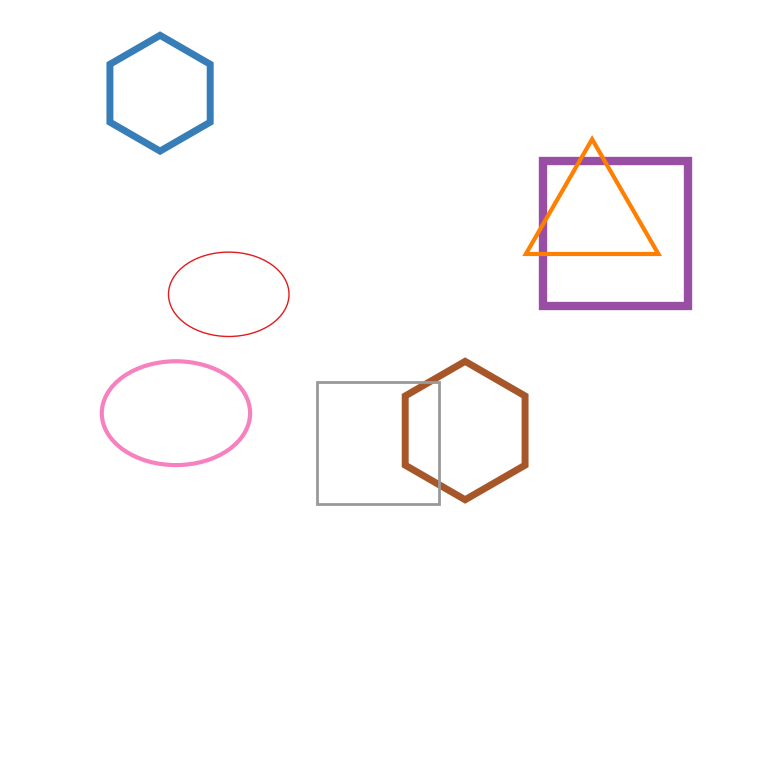[{"shape": "oval", "thickness": 0.5, "radius": 0.39, "center": [0.297, 0.618]}, {"shape": "hexagon", "thickness": 2.5, "radius": 0.38, "center": [0.208, 0.879]}, {"shape": "square", "thickness": 3, "radius": 0.47, "center": [0.8, 0.697]}, {"shape": "triangle", "thickness": 1.5, "radius": 0.5, "center": [0.769, 0.72]}, {"shape": "hexagon", "thickness": 2.5, "radius": 0.45, "center": [0.604, 0.441]}, {"shape": "oval", "thickness": 1.5, "radius": 0.48, "center": [0.229, 0.463]}, {"shape": "square", "thickness": 1, "radius": 0.4, "center": [0.491, 0.425]}]